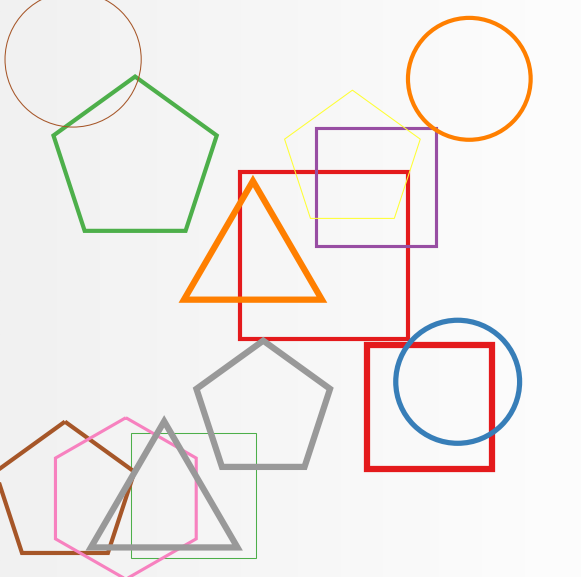[{"shape": "square", "thickness": 3, "radius": 0.54, "center": [0.739, 0.294]}, {"shape": "square", "thickness": 2, "radius": 0.73, "center": [0.557, 0.557]}, {"shape": "circle", "thickness": 2.5, "radius": 0.53, "center": [0.787, 0.338]}, {"shape": "square", "thickness": 0.5, "radius": 0.54, "center": [0.333, 0.141]}, {"shape": "pentagon", "thickness": 2, "radius": 0.74, "center": [0.232, 0.719]}, {"shape": "square", "thickness": 1.5, "radius": 0.51, "center": [0.647, 0.675]}, {"shape": "circle", "thickness": 2, "radius": 0.53, "center": [0.807, 0.863]}, {"shape": "triangle", "thickness": 3, "radius": 0.68, "center": [0.435, 0.549]}, {"shape": "pentagon", "thickness": 0.5, "radius": 0.61, "center": [0.606, 0.72]}, {"shape": "circle", "thickness": 0.5, "radius": 0.59, "center": [0.126, 0.896]}, {"shape": "pentagon", "thickness": 2, "radius": 0.63, "center": [0.112, 0.143]}, {"shape": "hexagon", "thickness": 1.5, "radius": 0.7, "center": [0.216, 0.136]}, {"shape": "pentagon", "thickness": 3, "radius": 0.6, "center": [0.453, 0.288]}, {"shape": "triangle", "thickness": 3, "radius": 0.73, "center": [0.282, 0.124]}]